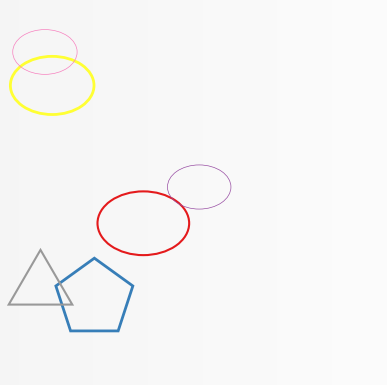[{"shape": "oval", "thickness": 1.5, "radius": 0.59, "center": [0.37, 0.42]}, {"shape": "pentagon", "thickness": 2, "radius": 0.52, "center": [0.244, 0.225]}, {"shape": "oval", "thickness": 0.5, "radius": 0.41, "center": [0.514, 0.514]}, {"shape": "oval", "thickness": 2, "radius": 0.54, "center": [0.135, 0.778]}, {"shape": "oval", "thickness": 0.5, "radius": 0.42, "center": [0.116, 0.865]}, {"shape": "triangle", "thickness": 1.5, "radius": 0.47, "center": [0.105, 0.256]}]